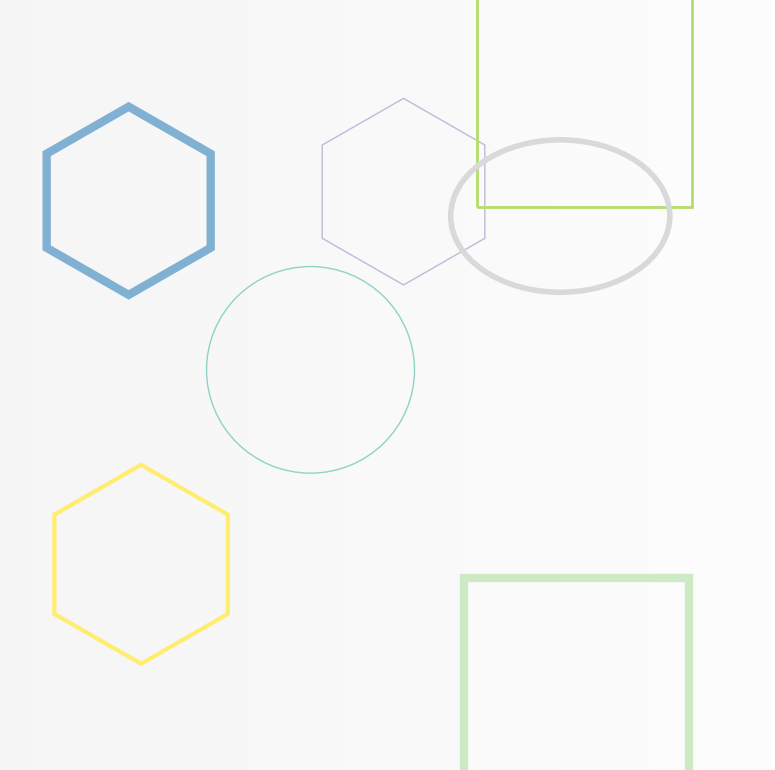[{"shape": "circle", "thickness": 0.5, "radius": 0.67, "center": [0.401, 0.52]}, {"shape": "hexagon", "thickness": 0.5, "radius": 0.61, "center": [0.521, 0.751]}, {"shape": "hexagon", "thickness": 3, "radius": 0.61, "center": [0.166, 0.739]}, {"shape": "square", "thickness": 1, "radius": 0.7, "center": [0.754, 0.87]}, {"shape": "oval", "thickness": 2, "radius": 0.71, "center": [0.723, 0.719]}, {"shape": "square", "thickness": 3, "radius": 0.73, "center": [0.744, 0.104]}, {"shape": "hexagon", "thickness": 1.5, "radius": 0.65, "center": [0.182, 0.267]}]